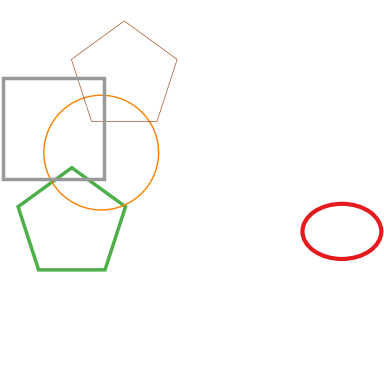[{"shape": "oval", "thickness": 3, "radius": 0.51, "center": [0.888, 0.399]}, {"shape": "pentagon", "thickness": 2.5, "radius": 0.73, "center": [0.187, 0.418]}, {"shape": "circle", "thickness": 1, "radius": 0.74, "center": [0.263, 0.604]}, {"shape": "pentagon", "thickness": 0.5, "radius": 0.72, "center": [0.323, 0.801]}, {"shape": "square", "thickness": 2.5, "radius": 0.66, "center": [0.139, 0.666]}]